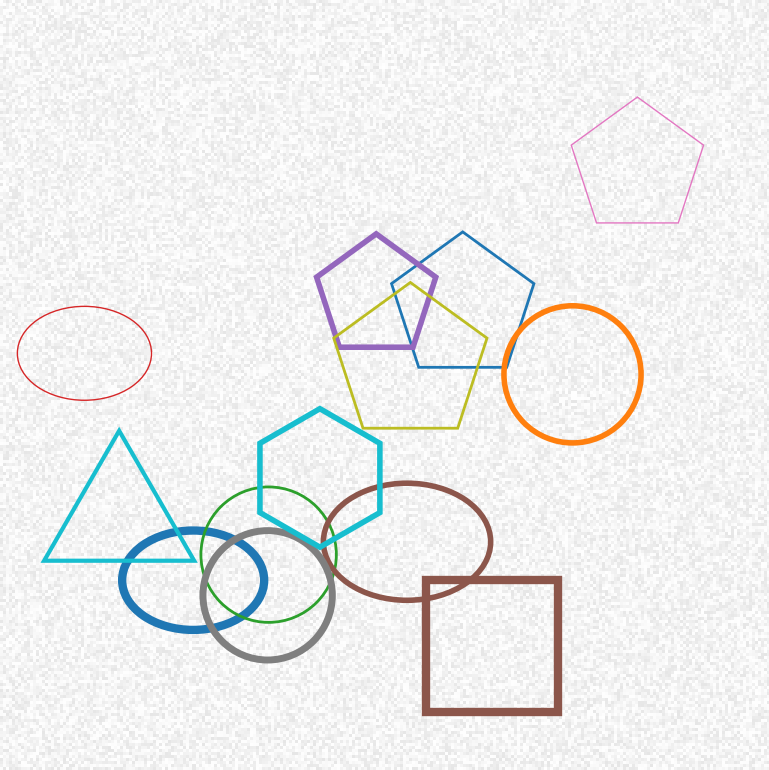[{"shape": "oval", "thickness": 3, "radius": 0.46, "center": [0.251, 0.246]}, {"shape": "pentagon", "thickness": 1, "radius": 0.49, "center": [0.601, 0.602]}, {"shape": "circle", "thickness": 2, "radius": 0.45, "center": [0.744, 0.514]}, {"shape": "circle", "thickness": 1, "radius": 0.44, "center": [0.349, 0.28]}, {"shape": "oval", "thickness": 0.5, "radius": 0.44, "center": [0.11, 0.541]}, {"shape": "pentagon", "thickness": 2, "radius": 0.41, "center": [0.489, 0.615]}, {"shape": "oval", "thickness": 2, "radius": 0.54, "center": [0.529, 0.296]}, {"shape": "square", "thickness": 3, "radius": 0.43, "center": [0.639, 0.161]}, {"shape": "pentagon", "thickness": 0.5, "radius": 0.45, "center": [0.828, 0.784]}, {"shape": "circle", "thickness": 2.5, "radius": 0.42, "center": [0.348, 0.227]}, {"shape": "pentagon", "thickness": 1, "radius": 0.52, "center": [0.533, 0.529]}, {"shape": "hexagon", "thickness": 2, "radius": 0.45, "center": [0.415, 0.379]}, {"shape": "triangle", "thickness": 1.5, "radius": 0.56, "center": [0.155, 0.328]}]